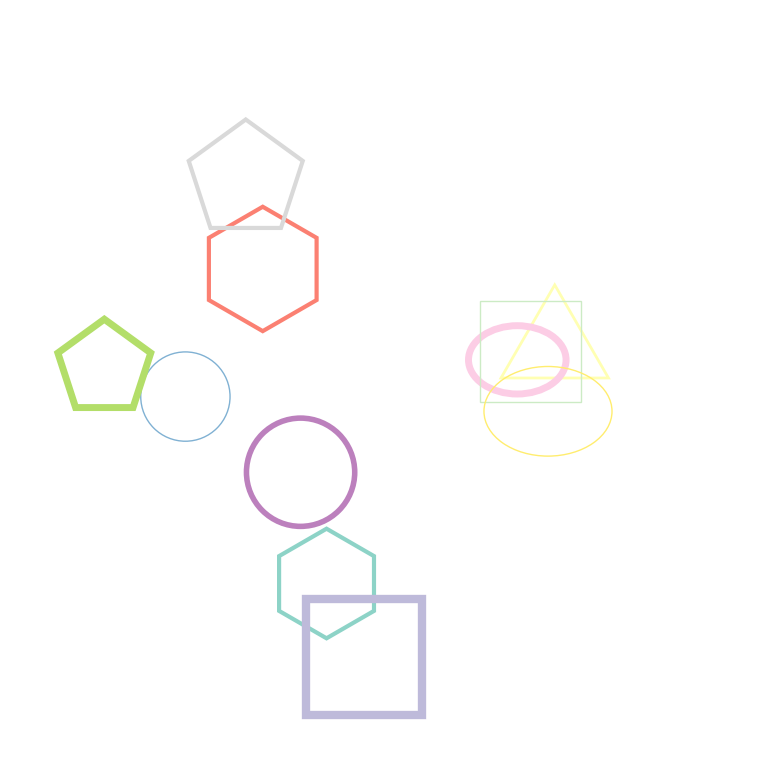[{"shape": "hexagon", "thickness": 1.5, "radius": 0.36, "center": [0.424, 0.242]}, {"shape": "triangle", "thickness": 1, "radius": 0.4, "center": [0.72, 0.549]}, {"shape": "square", "thickness": 3, "radius": 0.38, "center": [0.472, 0.146]}, {"shape": "hexagon", "thickness": 1.5, "radius": 0.4, "center": [0.341, 0.651]}, {"shape": "circle", "thickness": 0.5, "radius": 0.29, "center": [0.241, 0.485]}, {"shape": "pentagon", "thickness": 2.5, "radius": 0.32, "center": [0.135, 0.522]}, {"shape": "oval", "thickness": 2.5, "radius": 0.32, "center": [0.672, 0.533]}, {"shape": "pentagon", "thickness": 1.5, "radius": 0.39, "center": [0.319, 0.767]}, {"shape": "circle", "thickness": 2, "radius": 0.35, "center": [0.39, 0.387]}, {"shape": "square", "thickness": 0.5, "radius": 0.33, "center": [0.689, 0.543]}, {"shape": "oval", "thickness": 0.5, "radius": 0.42, "center": [0.712, 0.466]}]